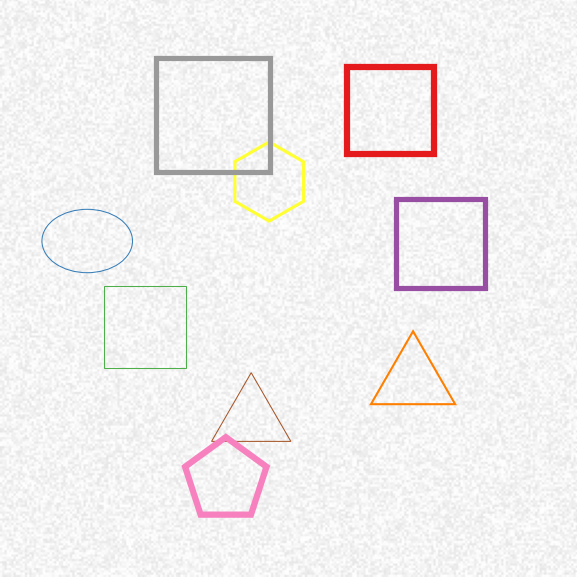[{"shape": "square", "thickness": 3, "radius": 0.38, "center": [0.676, 0.807]}, {"shape": "oval", "thickness": 0.5, "radius": 0.39, "center": [0.151, 0.582]}, {"shape": "square", "thickness": 0.5, "radius": 0.36, "center": [0.251, 0.434]}, {"shape": "square", "thickness": 2.5, "radius": 0.39, "center": [0.763, 0.578]}, {"shape": "triangle", "thickness": 1, "radius": 0.42, "center": [0.715, 0.341]}, {"shape": "hexagon", "thickness": 1.5, "radius": 0.34, "center": [0.466, 0.685]}, {"shape": "triangle", "thickness": 0.5, "radius": 0.4, "center": [0.435, 0.274]}, {"shape": "pentagon", "thickness": 3, "radius": 0.37, "center": [0.391, 0.168]}, {"shape": "square", "thickness": 2.5, "radius": 0.49, "center": [0.369, 0.8]}]